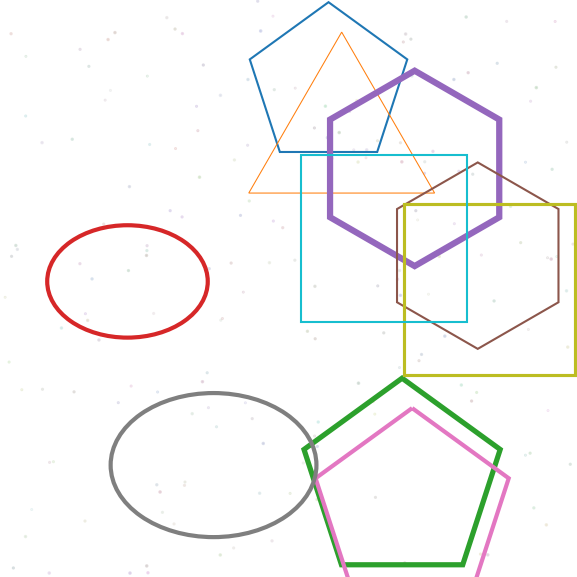[{"shape": "pentagon", "thickness": 1, "radius": 0.72, "center": [0.569, 0.852]}, {"shape": "triangle", "thickness": 0.5, "radius": 0.93, "center": [0.592, 0.758]}, {"shape": "pentagon", "thickness": 2.5, "radius": 0.89, "center": [0.696, 0.166]}, {"shape": "oval", "thickness": 2, "radius": 0.7, "center": [0.221, 0.512]}, {"shape": "hexagon", "thickness": 3, "radius": 0.85, "center": [0.718, 0.708]}, {"shape": "hexagon", "thickness": 1, "radius": 0.81, "center": [0.827, 0.556]}, {"shape": "pentagon", "thickness": 2, "radius": 0.88, "center": [0.714, 0.117]}, {"shape": "oval", "thickness": 2, "radius": 0.89, "center": [0.37, 0.194]}, {"shape": "square", "thickness": 1.5, "radius": 0.74, "center": [0.848, 0.498]}, {"shape": "square", "thickness": 1, "radius": 0.72, "center": [0.665, 0.586]}]